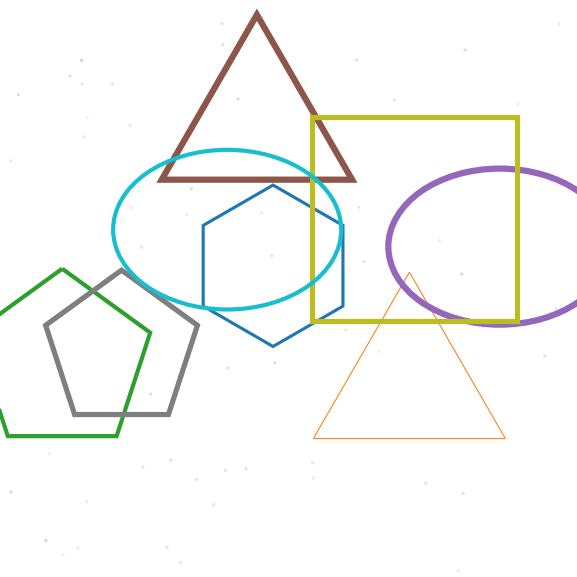[{"shape": "hexagon", "thickness": 1.5, "radius": 0.7, "center": [0.473, 0.539]}, {"shape": "triangle", "thickness": 0.5, "radius": 0.96, "center": [0.709, 0.336]}, {"shape": "pentagon", "thickness": 2, "radius": 0.8, "center": [0.108, 0.374]}, {"shape": "oval", "thickness": 3, "radius": 0.96, "center": [0.865, 0.572]}, {"shape": "triangle", "thickness": 3, "radius": 0.95, "center": [0.445, 0.783]}, {"shape": "pentagon", "thickness": 2.5, "radius": 0.69, "center": [0.21, 0.393]}, {"shape": "square", "thickness": 2.5, "radius": 0.89, "center": [0.718, 0.62]}, {"shape": "oval", "thickness": 2, "radius": 0.99, "center": [0.393, 0.601]}]